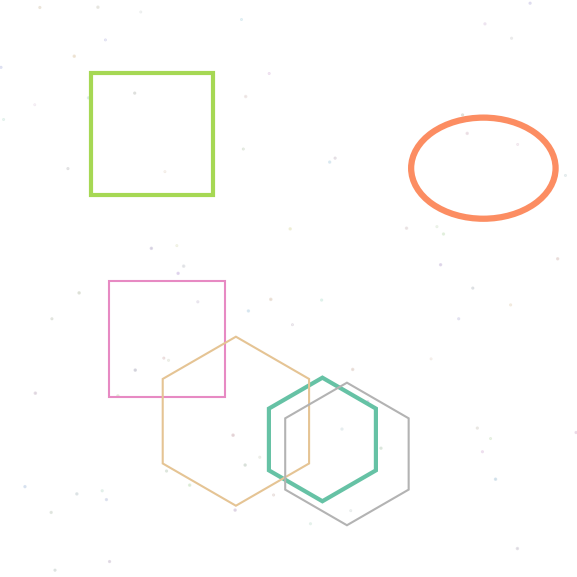[{"shape": "hexagon", "thickness": 2, "radius": 0.53, "center": [0.558, 0.238]}, {"shape": "oval", "thickness": 3, "radius": 0.63, "center": [0.837, 0.708]}, {"shape": "square", "thickness": 1, "radius": 0.5, "center": [0.289, 0.413]}, {"shape": "square", "thickness": 2, "radius": 0.53, "center": [0.264, 0.767]}, {"shape": "hexagon", "thickness": 1, "radius": 0.73, "center": [0.408, 0.27]}, {"shape": "hexagon", "thickness": 1, "radius": 0.62, "center": [0.601, 0.213]}]